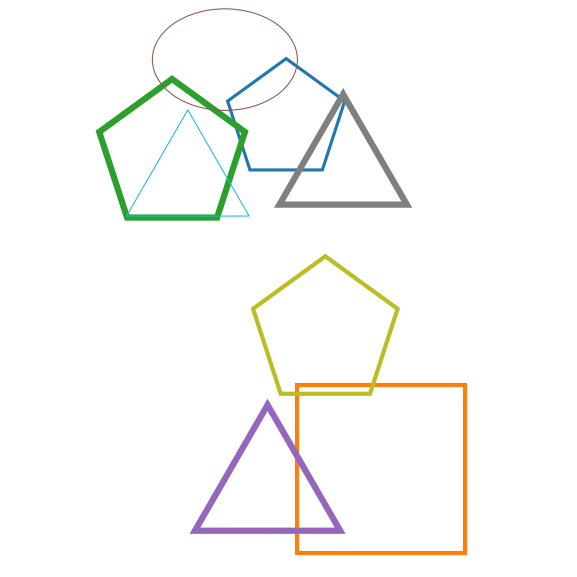[{"shape": "pentagon", "thickness": 1.5, "radius": 0.53, "center": [0.496, 0.791]}, {"shape": "square", "thickness": 2, "radius": 0.73, "center": [0.66, 0.187]}, {"shape": "pentagon", "thickness": 3, "radius": 0.66, "center": [0.298, 0.73]}, {"shape": "triangle", "thickness": 3, "radius": 0.73, "center": [0.463, 0.153]}, {"shape": "oval", "thickness": 0.5, "radius": 0.63, "center": [0.389, 0.896]}, {"shape": "triangle", "thickness": 3, "radius": 0.64, "center": [0.594, 0.709]}, {"shape": "pentagon", "thickness": 2, "radius": 0.66, "center": [0.563, 0.424]}, {"shape": "triangle", "thickness": 0.5, "radius": 0.61, "center": [0.325, 0.686]}]